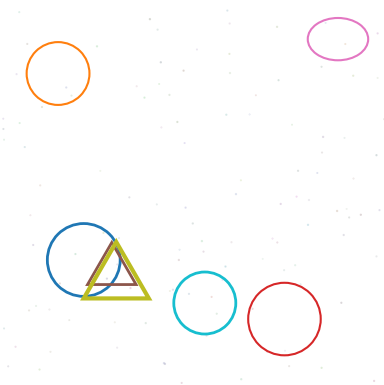[{"shape": "circle", "thickness": 2, "radius": 0.47, "center": [0.218, 0.325]}, {"shape": "circle", "thickness": 1.5, "radius": 0.41, "center": [0.151, 0.809]}, {"shape": "circle", "thickness": 1.5, "radius": 0.47, "center": [0.739, 0.171]}, {"shape": "triangle", "thickness": 2, "radius": 0.36, "center": [0.29, 0.297]}, {"shape": "oval", "thickness": 1.5, "radius": 0.39, "center": [0.878, 0.898]}, {"shape": "triangle", "thickness": 3, "radius": 0.49, "center": [0.302, 0.274]}, {"shape": "circle", "thickness": 2, "radius": 0.4, "center": [0.532, 0.213]}]